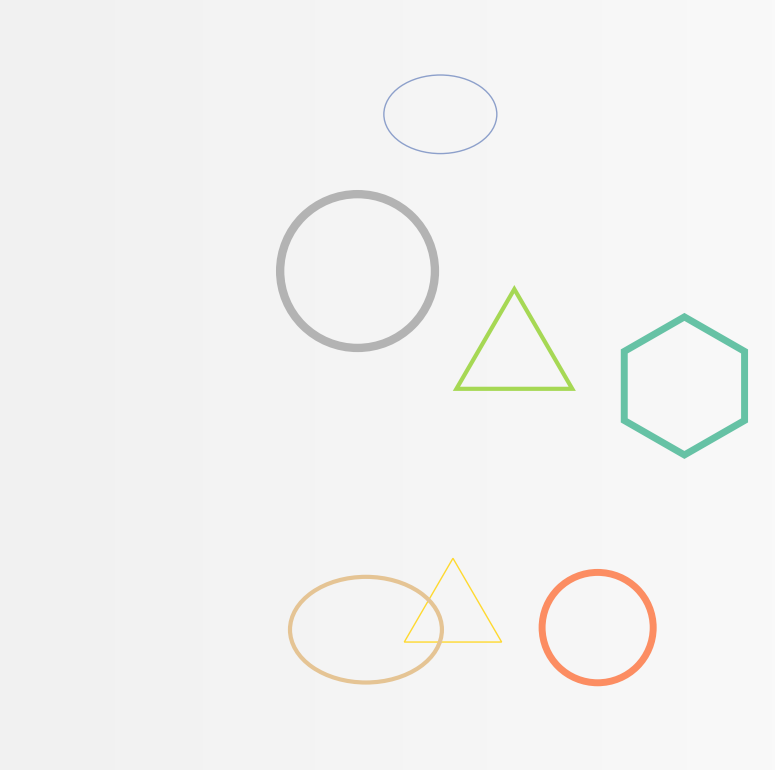[{"shape": "hexagon", "thickness": 2.5, "radius": 0.45, "center": [0.883, 0.499]}, {"shape": "circle", "thickness": 2.5, "radius": 0.36, "center": [0.771, 0.185]}, {"shape": "oval", "thickness": 0.5, "radius": 0.36, "center": [0.568, 0.852]}, {"shape": "triangle", "thickness": 1.5, "radius": 0.43, "center": [0.664, 0.538]}, {"shape": "triangle", "thickness": 0.5, "radius": 0.36, "center": [0.584, 0.202]}, {"shape": "oval", "thickness": 1.5, "radius": 0.49, "center": [0.472, 0.182]}, {"shape": "circle", "thickness": 3, "radius": 0.5, "center": [0.461, 0.648]}]